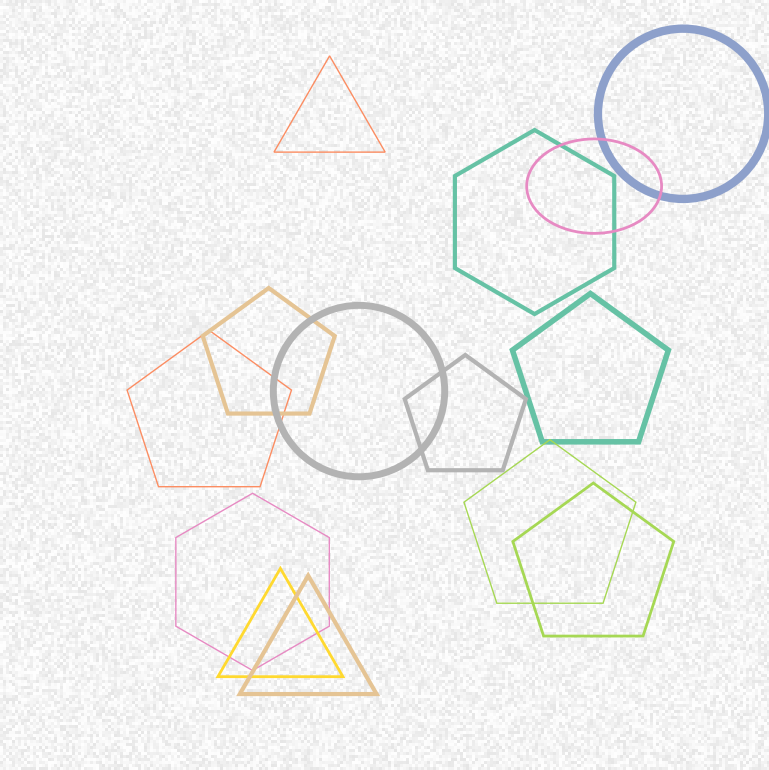[{"shape": "pentagon", "thickness": 2, "radius": 0.53, "center": [0.767, 0.512]}, {"shape": "hexagon", "thickness": 1.5, "radius": 0.6, "center": [0.694, 0.712]}, {"shape": "triangle", "thickness": 0.5, "radius": 0.42, "center": [0.428, 0.844]}, {"shape": "pentagon", "thickness": 0.5, "radius": 0.56, "center": [0.272, 0.459]}, {"shape": "circle", "thickness": 3, "radius": 0.55, "center": [0.887, 0.852]}, {"shape": "oval", "thickness": 1, "radius": 0.44, "center": [0.772, 0.758]}, {"shape": "hexagon", "thickness": 0.5, "radius": 0.58, "center": [0.328, 0.244]}, {"shape": "pentagon", "thickness": 0.5, "radius": 0.59, "center": [0.714, 0.312]}, {"shape": "pentagon", "thickness": 1, "radius": 0.55, "center": [0.771, 0.263]}, {"shape": "triangle", "thickness": 1, "radius": 0.47, "center": [0.364, 0.168]}, {"shape": "triangle", "thickness": 1.5, "radius": 0.51, "center": [0.4, 0.15]}, {"shape": "pentagon", "thickness": 1.5, "radius": 0.45, "center": [0.349, 0.536]}, {"shape": "circle", "thickness": 2.5, "radius": 0.56, "center": [0.466, 0.492]}, {"shape": "pentagon", "thickness": 1.5, "radius": 0.41, "center": [0.604, 0.456]}]